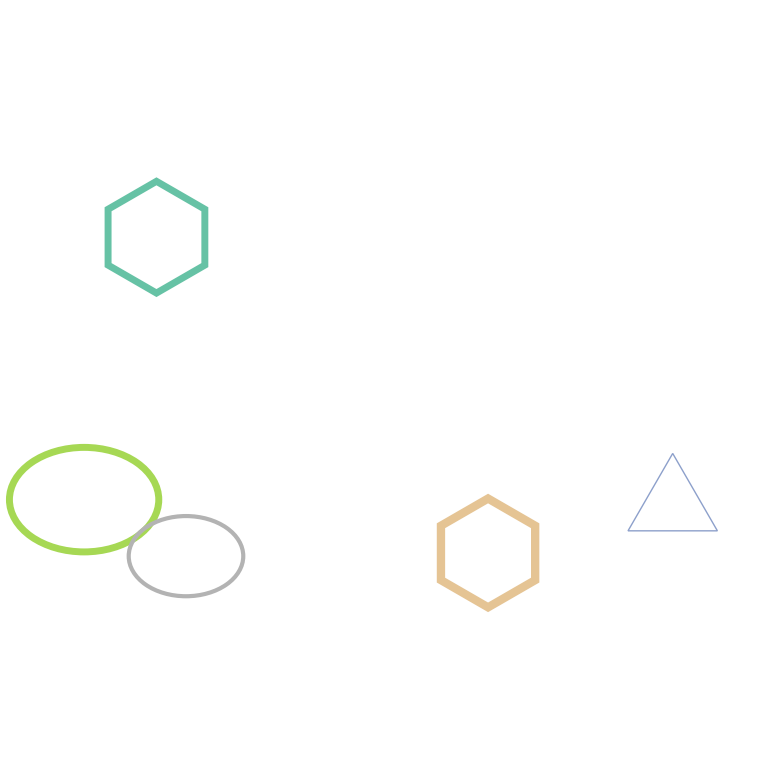[{"shape": "hexagon", "thickness": 2.5, "radius": 0.36, "center": [0.203, 0.692]}, {"shape": "triangle", "thickness": 0.5, "radius": 0.34, "center": [0.874, 0.344]}, {"shape": "oval", "thickness": 2.5, "radius": 0.48, "center": [0.109, 0.351]}, {"shape": "hexagon", "thickness": 3, "radius": 0.35, "center": [0.634, 0.282]}, {"shape": "oval", "thickness": 1.5, "radius": 0.37, "center": [0.242, 0.278]}]